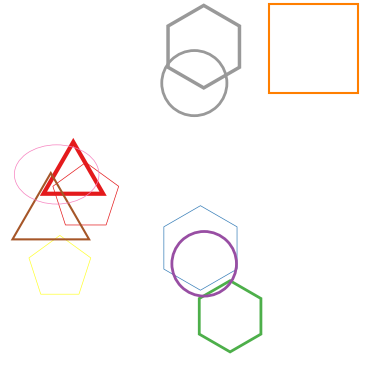[{"shape": "triangle", "thickness": 3, "radius": 0.45, "center": [0.19, 0.542]}, {"shape": "pentagon", "thickness": 0.5, "radius": 0.45, "center": [0.223, 0.488]}, {"shape": "hexagon", "thickness": 0.5, "radius": 0.55, "center": [0.521, 0.356]}, {"shape": "hexagon", "thickness": 2, "radius": 0.46, "center": [0.598, 0.178]}, {"shape": "circle", "thickness": 2, "radius": 0.42, "center": [0.53, 0.315]}, {"shape": "square", "thickness": 1.5, "radius": 0.58, "center": [0.813, 0.875]}, {"shape": "pentagon", "thickness": 0.5, "radius": 0.42, "center": [0.155, 0.304]}, {"shape": "triangle", "thickness": 1.5, "radius": 0.57, "center": [0.132, 0.436]}, {"shape": "oval", "thickness": 0.5, "radius": 0.55, "center": [0.147, 0.547]}, {"shape": "hexagon", "thickness": 2.5, "radius": 0.54, "center": [0.529, 0.879]}, {"shape": "circle", "thickness": 2, "radius": 0.42, "center": [0.505, 0.784]}]